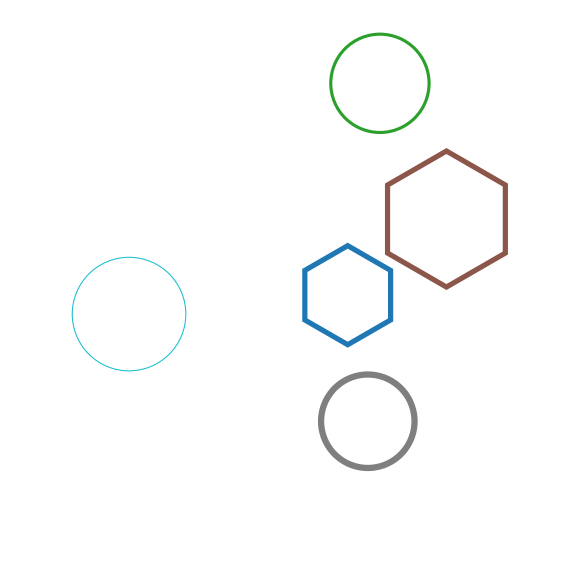[{"shape": "hexagon", "thickness": 2.5, "radius": 0.43, "center": [0.602, 0.488]}, {"shape": "circle", "thickness": 1.5, "radius": 0.43, "center": [0.658, 0.855]}, {"shape": "hexagon", "thickness": 2.5, "radius": 0.59, "center": [0.773, 0.62]}, {"shape": "circle", "thickness": 3, "radius": 0.4, "center": [0.637, 0.27]}, {"shape": "circle", "thickness": 0.5, "radius": 0.49, "center": [0.223, 0.455]}]